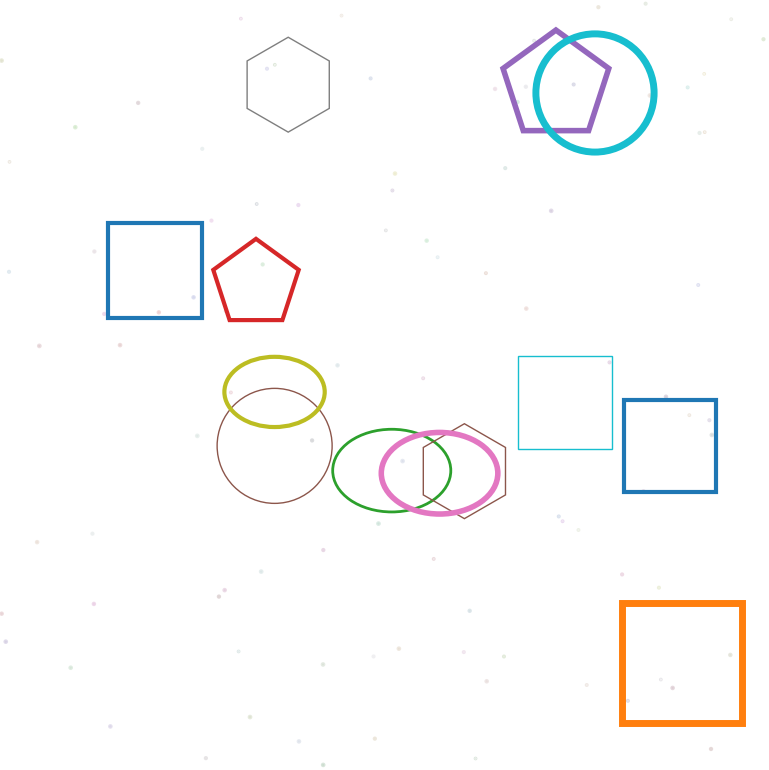[{"shape": "square", "thickness": 1.5, "radius": 0.3, "center": [0.87, 0.421]}, {"shape": "square", "thickness": 1.5, "radius": 0.31, "center": [0.201, 0.649]}, {"shape": "square", "thickness": 2.5, "radius": 0.39, "center": [0.886, 0.139]}, {"shape": "oval", "thickness": 1, "radius": 0.38, "center": [0.509, 0.389]}, {"shape": "pentagon", "thickness": 1.5, "radius": 0.29, "center": [0.332, 0.631]}, {"shape": "pentagon", "thickness": 2, "radius": 0.36, "center": [0.722, 0.889]}, {"shape": "circle", "thickness": 0.5, "radius": 0.37, "center": [0.357, 0.421]}, {"shape": "hexagon", "thickness": 0.5, "radius": 0.31, "center": [0.603, 0.388]}, {"shape": "oval", "thickness": 2, "radius": 0.38, "center": [0.571, 0.385]}, {"shape": "hexagon", "thickness": 0.5, "radius": 0.31, "center": [0.374, 0.89]}, {"shape": "oval", "thickness": 1.5, "radius": 0.33, "center": [0.357, 0.491]}, {"shape": "square", "thickness": 0.5, "radius": 0.3, "center": [0.733, 0.477]}, {"shape": "circle", "thickness": 2.5, "radius": 0.38, "center": [0.773, 0.879]}]